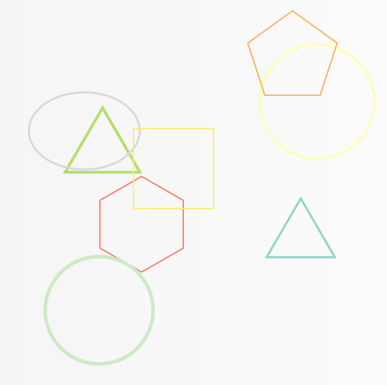[{"shape": "triangle", "thickness": 1.5, "radius": 0.51, "center": [0.776, 0.383]}, {"shape": "circle", "thickness": 1.5, "radius": 0.74, "center": [0.818, 0.736]}, {"shape": "hexagon", "thickness": 1, "radius": 0.62, "center": [0.365, 0.418]}, {"shape": "pentagon", "thickness": 1, "radius": 0.61, "center": [0.755, 0.851]}, {"shape": "triangle", "thickness": 2, "radius": 0.56, "center": [0.265, 0.608]}, {"shape": "oval", "thickness": 1.5, "radius": 0.72, "center": [0.218, 0.66]}, {"shape": "circle", "thickness": 2.5, "radius": 0.7, "center": [0.256, 0.194]}, {"shape": "square", "thickness": 1, "radius": 0.52, "center": [0.447, 0.564]}]